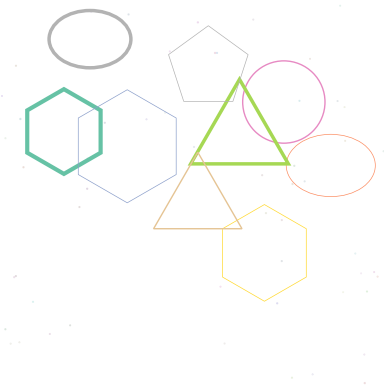[{"shape": "hexagon", "thickness": 3, "radius": 0.55, "center": [0.166, 0.658]}, {"shape": "oval", "thickness": 0.5, "radius": 0.58, "center": [0.859, 0.57]}, {"shape": "hexagon", "thickness": 0.5, "radius": 0.73, "center": [0.33, 0.62]}, {"shape": "circle", "thickness": 1, "radius": 0.53, "center": [0.737, 0.735]}, {"shape": "triangle", "thickness": 2.5, "radius": 0.73, "center": [0.622, 0.648]}, {"shape": "hexagon", "thickness": 0.5, "radius": 0.63, "center": [0.687, 0.343]}, {"shape": "triangle", "thickness": 1, "radius": 0.66, "center": [0.514, 0.472]}, {"shape": "oval", "thickness": 2.5, "radius": 0.53, "center": [0.234, 0.898]}, {"shape": "pentagon", "thickness": 0.5, "radius": 0.54, "center": [0.541, 0.825]}]